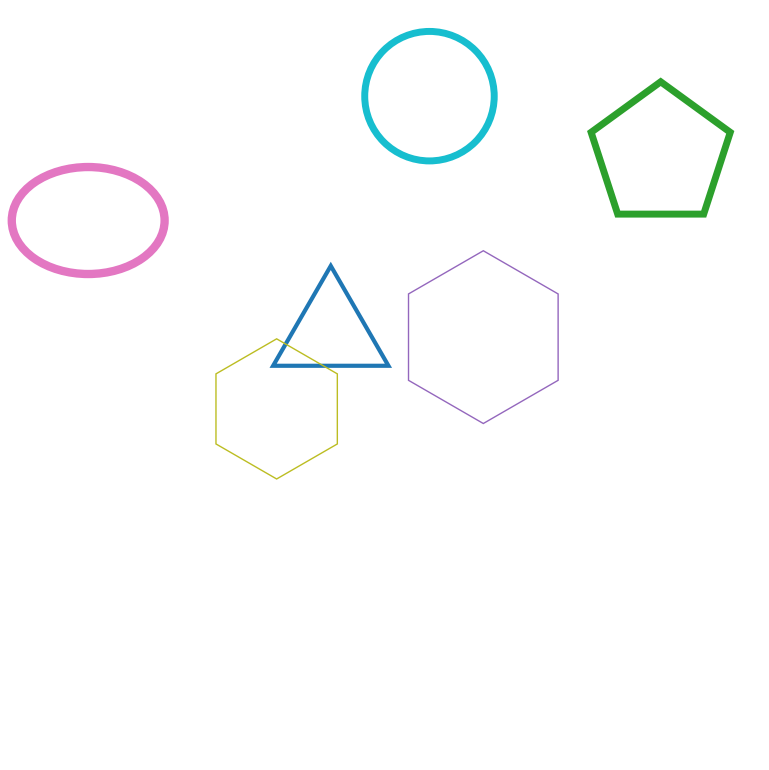[{"shape": "triangle", "thickness": 1.5, "radius": 0.43, "center": [0.43, 0.568]}, {"shape": "pentagon", "thickness": 2.5, "radius": 0.48, "center": [0.858, 0.799]}, {"shape": "hexagon", "thickness": 0.5, "radius": 0.56, "center": [0.628, 0.562]}, {"shape": "oval", "thickness": 3, "radius": 0.5, "center": [0.115, 0.714]}, {"shape": "hexagon", "thickness": 0.5, "radius": 0.45, "center": [0.359, 0.469]}, {"shape": "circle", "thickness": 2.5, "radius": 0.42, "center": [0.558, 0.875]}]